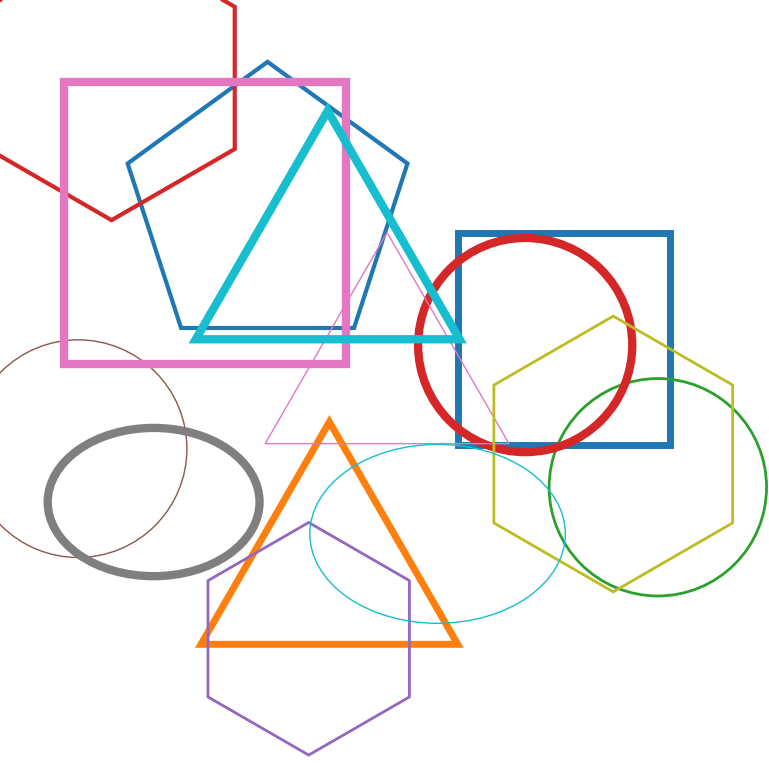[{"shape": "square", "thickness": 2.5, "radius": 0.69, "center": [0.732, 0.56]}, {"shape": "pentagon", "thickness": 1.5, "radius": 0.96, "center": [0.347, 0.729]}, {"shape": "triangle", "thickness": 2.5, "radius": 0.96, "center": [0.428, 0.259]}, {"shape": "circle", "thickness": 1, "radius": 0.71, "center": [0.854, 0.367]}, {"shape": "hexagon", "thickness": 1.5, "radius": 0.92, "center": [0.145, 0.899]}, {"shape": "circle", "thickness": 3, "radius": 0.7, "center": [0.682, 0.552]}, {"shape": "hexagon", "thickness": 1, "radius": 0.76, "center": [0.401, 0.17]}, {"shape": "circle", "thickness": 0.5, "radius": 0.71, "center": [0.101, 0.417]}, {"shape": "square", "thickness": 3, "radius": 0.92, "center": [0.266, 0.71]}, {"shape": "triangle", "thickness": 0.5, "radius": 0.91, "center": [0.503, 0.515]}, {"shape": "oval", "thickness": 3, "radius": 0.69, "center": [0.2, 0.348]}, {"shape": "hexagon", "thickness": 1, "radius": 0.9, "center": [0.796, 0.41]}, {"shape": "oval", "thickness": 0.5, "radius": 0.83, "center": [0.568, 0.307]}, {"shape": "triangle", "thickness": 3, "radius": 0.99, "center": [0.426, 0.658]}]